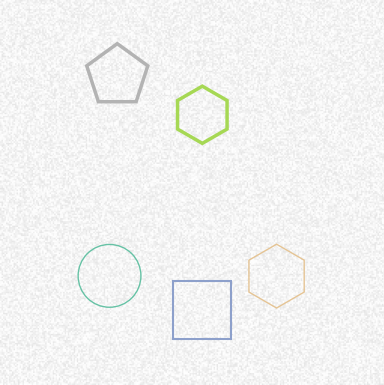[{"shape": "circle", "thickness": 1, "radius": 0.41, "center": [0.284, 0.284]}, {"shape": "square", "thickness": 1.5, "radius": 0.38, "center": [0.524, 0.194]}, {"shape": "hexagon", "thickness": 2.5, "radius": 0.37, "center": [0.525, 0.702]}, {"shape": "hexagon", "thickness": 1, "radius": 0.41, "center": [0.718, 0.283]}, {"shape": "pentagon", "thickness": 2.5, "radius": 0.42, "center": [0.305, 0.803]}]